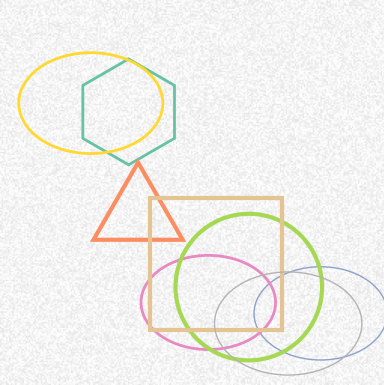[{"shape": "hexagon", "thickness": 2, "radius": 0.69, "center": [0.334, 0.709]}, {"shape": "triangle", "thickness": 3, "radius": 0.67, "center": [0.359, 0.444]}, {"shape": "oval", "thickness": 1, "radius": 0.86, "center": [0.833, 0.186]}, {"shape": "oval", "thickness": 2, "radius": 0.87, "center": [0.541, 0.214]}, {"shape": "circle", "thickness": 3, "radius": 0.95, "center": [0.646, 0.254]}, {"shape": "oval", "thickness": 2, "radius": 0.94, "center": [0.236, 0.732]}, {"shape": "square", "thickness": 3, "radius": 0.86, "center": [0.561, 0.314]}, {"shape": "oval", "thickness": 1, "radius": 0.96, "center": [0.749, 0.16]}]